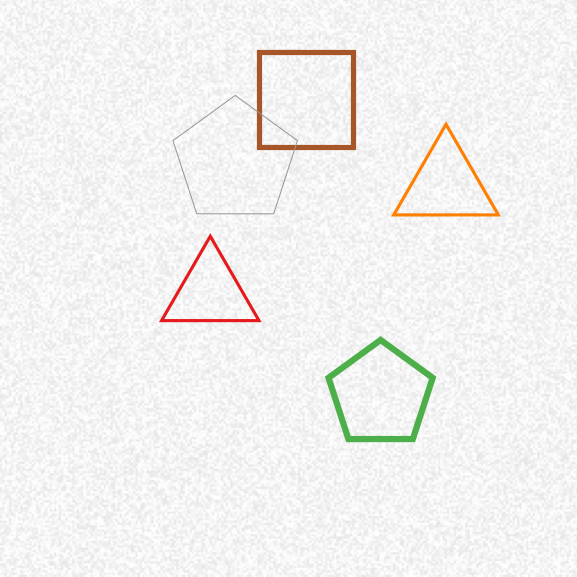[{"shape": "triangle", "thickness": 1.5, "radius": 0.49, "center": [0.364, 0.493]}, {"shape": "pentagon", "thickness": 3, "radius": 0.47, "center": [0.659, 0.316]}, {"shape": "triangle", "thickness": 1.5, "radius": 0.52, "center": [0.772, 0.679]}, {"shape": "square", "thickness": 2.5, "radius": 0.41, "center": [0.53, 0.827]}, {"shape": "pentagon", "thickness": 0.5, "radius": 0.57, "center": [0.407, 0.721]}]